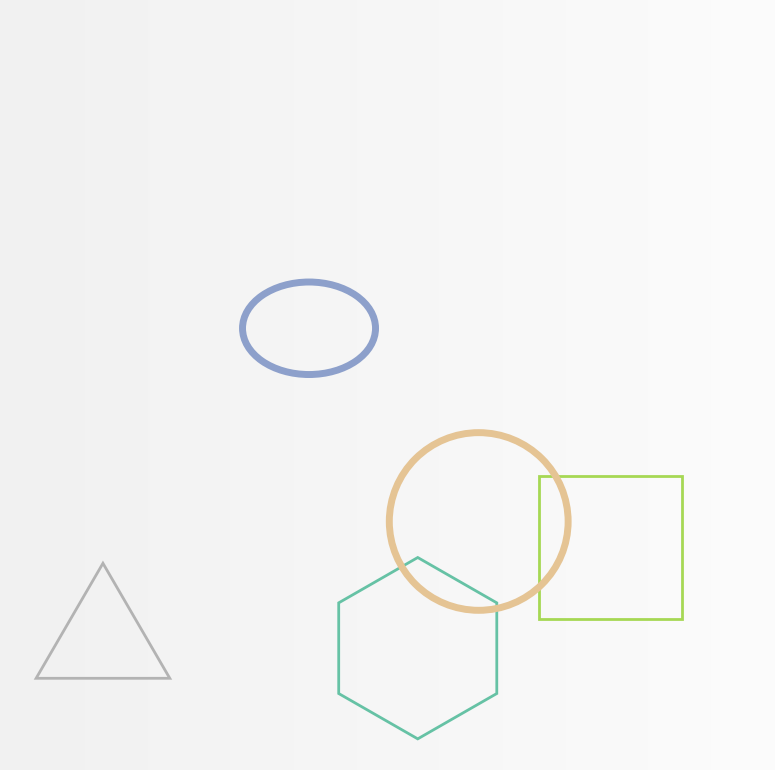[{"shape": "hexagon", "thickness": 1, "radius": 0.59, "center": [0.539, 0.158]}, {"shape": "oval", "thickness": 2.5, "radius": 0.43, "center": [0.399, 0.574]}, {"shape": "square", "thickness": 1, "radius": 0.46, "center": [0.788, 0.289]}, {"shape": "circle", "thickness": 2.5, "radius": 0.58, "center": [0.618, 0.323]}, {"shape": "triangle", "thickness": 1, "radius": 0.5, "center": [0.133, 0.169]}]